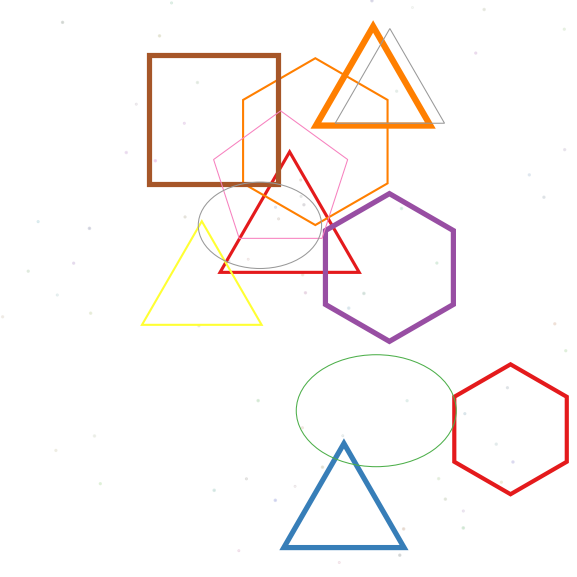[{"shape": "hexagon", "thickness": 2, "radius": 0.56, "center": [0.884, 0.256]}, {"shape": "triangle", "thickness": 1.5, "radius": 0.7, "center": [0.502, 0.597]}, {"shape": "triangle", "thickness": 2.5, "radius": 0.6, "center": [0.596, 0.111]}, {"shape": "oval", "thickness": 0.5, "radius": 0.69, "center": [0.651, 0.288]}, {"shape": "hexagon", "thickness": 2.5, "radius": 0.64, "center": [0.674, 0.536]}, {"shape": "triangle", "thickness": 3, "radius": 0.57, "center": [0.646, 0.839]}, {"shape": "hexagon", "thickness": 1, "radius": 0.72, "center": [0.546, 0.754]}, {"shape": "triangle", "thickness": 1, "radius": 0.6, "center": [0.349, 0.496]}, {"shape": "square", "thickness": 2.5, "radius": 0.56, "center": [0.369, 0.793]}, {"shape": "pentagon", "thickness": 0.5, "radius": 0.61, "center": [0.486, 0.685]}, {"shape": "oval", "thickness": 0.5, "radius": 0.53, "center": [0.45, 0.609]}, {"shape": "triangle", "thickness": 0.5, "radius": 0.55, "center": [0.675, 0.84]}]